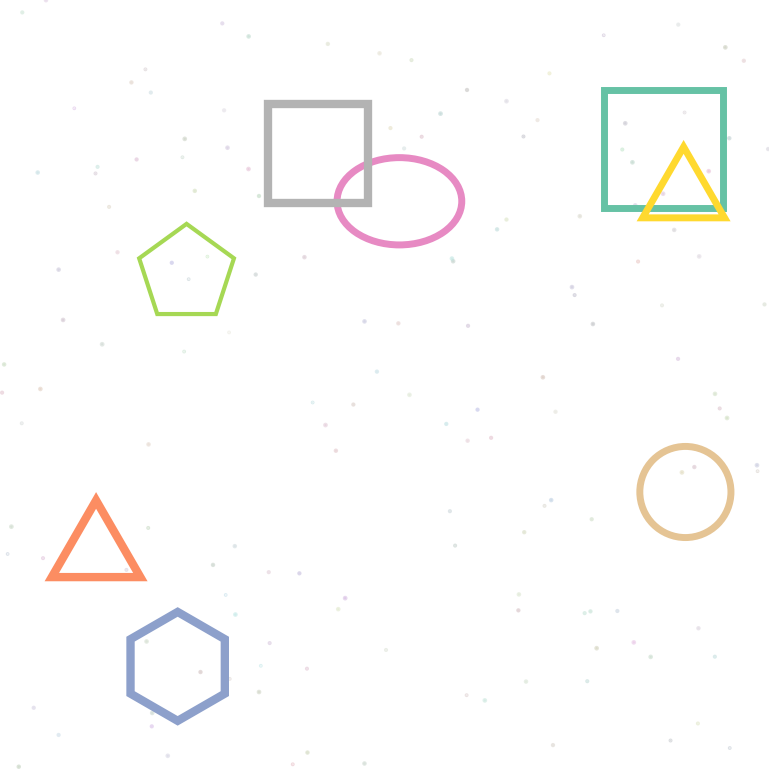[{"shape": "square", "thickness": 2.5, "radius": 0.38, "center": [0.862, 0.806]}, {"shape": "triangle", "thickness": 3, "radius": 0.33, "center": [0.125, 0.284]}, {"shape": "hexagon", "thickness": 3, "radius": 0.35, "center": [0.231, 0.135]}, {"shape": "oval", "thickness": 2.5, "radius": 0.4, "center": [0.519, 0.739]}, {"shape": "pentagon", "thickness": 1.5, "radius": 0.32, "center": [0.242, 0.645]}, {"shape": "triangle", "thickness": 2.5, "radius": 0.31, "center": [0.888, 0.748]}, {"shape": "circle", "thickness": 2.5, "radius": 0.3, "center": [0.89, 0.361]}, {"shape": "square", "thickness": 3, "radius": 0.32, "center": [0.413, 0.8]}]